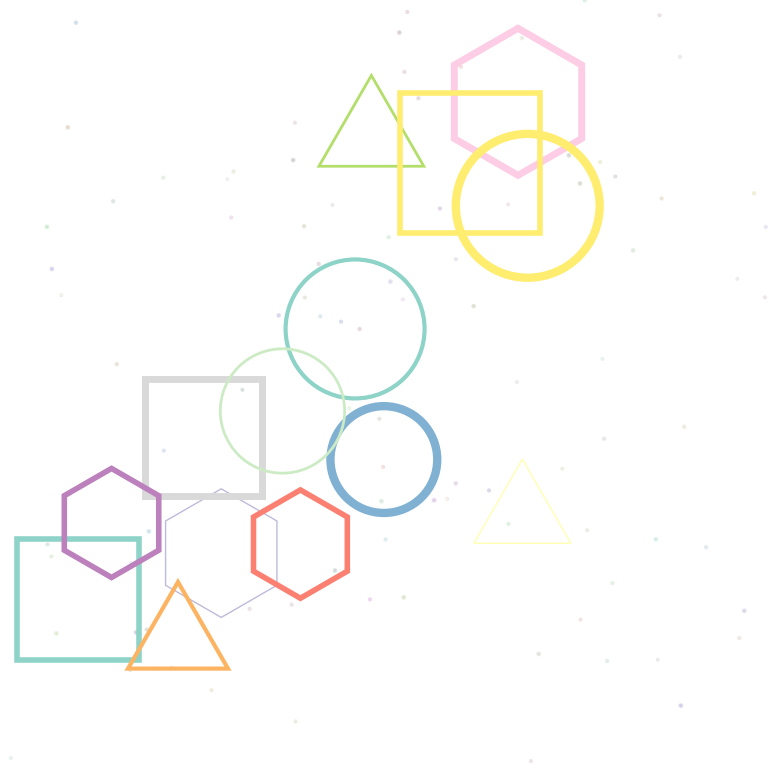[{"shape": "circle", "thickness": 1.5, "radius": 0.45, "center": [0.461, 0.573]}, {"shape": "square", "thickness": 2, "radius": 0.39, "center": [0.101, 0.221]}, {"shape": "triangle", "thickness": 0.5, "radius": 0.36, "center": [0.678, 0.331]}, {"shape": "hexagon", "thickness": 0.5, "radius": 0.42, "center": [0.287, 0.282]}, {"shape": "hexagon", "thickness": 2, "radius": 0.35, "center": [0.39, 0.293]}, {"shape": "circle", "thickness": 3, "radius": 0.35, "center": [0.499, 0.403]}, {"shape": "triangle", "thickness": 1.5, "radius": 0.37, "center": [0.231, 0.169]}, {"shape": "triangle", "thickness": 1, "radius": 0.39, "center": [0.482, 0.823]}, {"shape": "hexagon", "thickness": 2.5, "radius": 0.48, "center": [0.673, 0.868]}, {"shape": "square", "thickness": 2.5, "radius": 0.38, "center": [0.265, 0.432]}, {"shape": "hexagon", "thickness": 2, "radius": 0.35, "center": [0.145, 0.321]}, {"shape": "circle", "thickness": 1, "radius": 0.4, "center": [0.367, 0.466]}, {"shape": "circle", "thickness": 3, "radius": 0.47, "center": [0.685, 0.733]}, {"shape": "square", "thickness": 2, "radius": 0.46, "center": [0.61, 0.788]}]